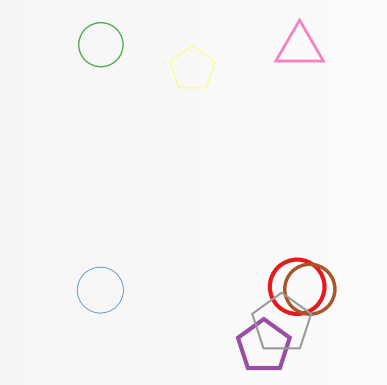[{"shape": "circle", "thickness": 3, "radius": 0.35, "center": [0.767, 0.255]}, {"shape": "circle", "thickness": 0.5, "radius": 0.3, "center": [0.259, 0.246]}, {"shape": "circle", "thickness": 1, "radius": 0.29, "center": [0.26, 0.884]}, {"shape": "pentagon", "thickness": 3, "radius": 0.35, "center": [0.681, 0.101]}, {"shape": "pentagon", "thickness": 0.5, "radius": 0.3, "center": [0.497, 0.821]}, {"shape": "circle", "thickness": 2.5, "radius": 0.32, "center": [0.8, 0.249]}, {"shape": "triangle", "thickness": 2, "radius": 0.35, "center": [0.773, 0.877]}, {"shape": "pentagon", "thickness": 1.5, "radius": 0.4, "center": [0.727, 0.16]}]